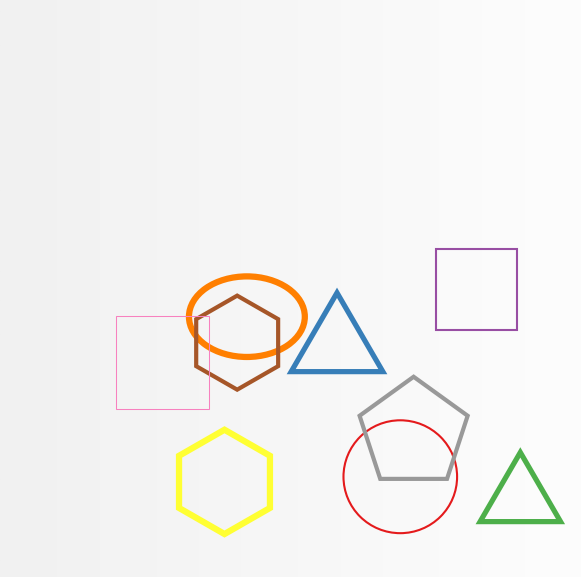[{"shape": "circle", "thickness": 1, "radius": 0.49, "center": [0.689, 0.174]}, {"shape": "triangle", "thickness": 2.5, "radius": 0.46, "center": [0.58, 0.401]}, {"shape": "triangle", "thickness": 2.5, "radius": 0.4, "center": [0.895, 0.136]}, {"shape": "square", "thickness": 1, "radius": 0.35, "center": [0.82, 0.497]}, {"shape": "oval", "thickness": 3, "radius": 0.5, "center": [0.425, 0.451]}, {"shape": "hexagon", "thickness": 3, "radius": 0.45, "center": [0.386, 0.165]}, {"shape": "hexagon", "thickness": 2, "radius": 0.41, "center": [0.408, 0.406]}, {"shape": "square", "thickness": 0.5, "radius": 0.4, "center": [0.279, 0.372]}, {"shape": "pentagon", "thickness": 2, "radius": 0.49, "center": [0.712, 0.249]}]